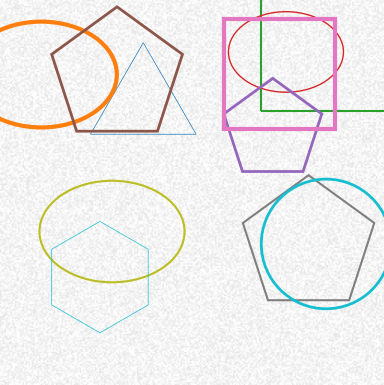[{"shape": "triangle", "thickness": 0.5, "radius": 0.79, "center": [0.372, 0.731]}, {"shape": "oval", "thickness": 3, "radius": 0.98, "center": [0.107, 0.806]}, {"shape": "square", "thickness": 1.5, "radius": 0.85, "center": [0.849, 0.882]}, {"shape": "oval", "thickness": 1, "radius": 0.75, "center": [0.743, 0.865]}, {"shape": "pentagon", "thickness": 2, "radius": 0.67, "center": [0.709, 0.663]}, {"shape": "pentagon", "thickness": 2, "radius": 0.89, "center": [0.304, 0.804]}, {"shape": "square", "thickness": 3, "radius": 0.72, "center": [0.726, 0.809]}, {"shape": "pentagon", "thickness": 1.5, "radius": 0.9, "center": [0.801, 0.365]}, {"shape": "oval", "thickness": 1.5, "radius": 0.94, "center": [0.291, 0.399]}, {"shape": "circle", "thickness": 2, "radius": 0.84, "center": [0.847, 0.366]}, {"shape": "hexagon", "thickness": 0.5, "radius": 0.72, "center": [0.26, 0.28]}]